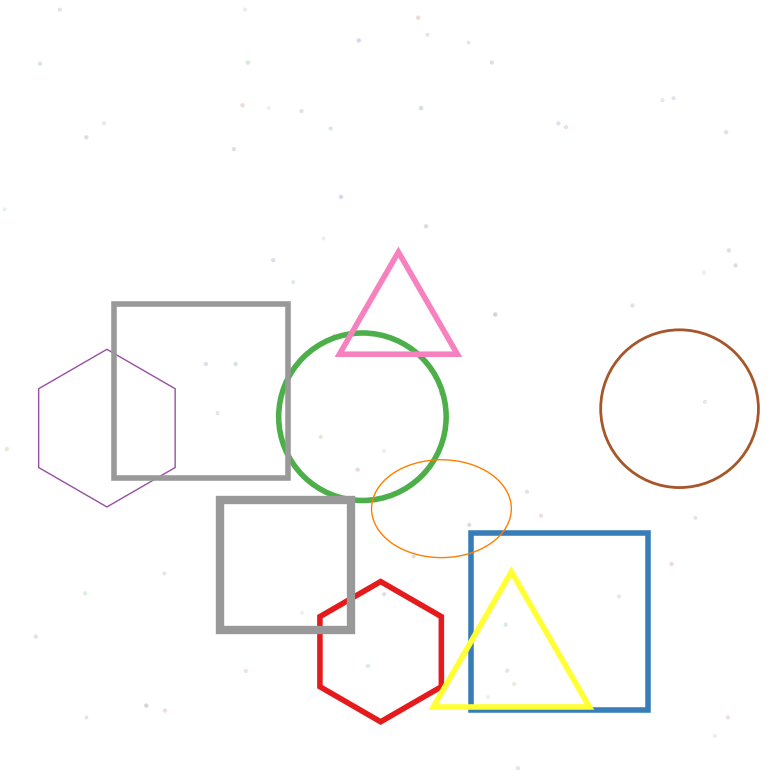[{"shape": "hexagon", "thickness": 2, "radius": 0.46, "center": [0.494, 0.154]}, {"shape": "square", "thickness": 2, "radius": 0.57, "center": [0.727, 0.193]}, {"shape": "circle", "thickness": 2, "radius": 0.54, "center": [0.471, 0.459]}, {"shape": "hexagon", "thickness": 0.5, "radius": 0.51, "center": [0.139, 0.444]}, {"shape": "oval", "thickness": 0.5, "radius": 0.45, "center": [0.573, 0.339]}, {"shape": "triangle", "thickness": 2, "radius": 0.59, "center": [0.664, 0.14]}, {"shape": "circle", "thickness": 1, "radius": 0.51, "center": [0.883, 0.469]}, {"shape": "triangle", "thickness": 2, "radius": 0.44, "center": [0.517, 0.584]}, {"shape": "square", "thickness": 3, "radius": 0.42, "center": [0.371, 0.266]}, {"shape": "square", "thickness": 2, "radius": 0.57, "center": [0.261, 0.492]}]